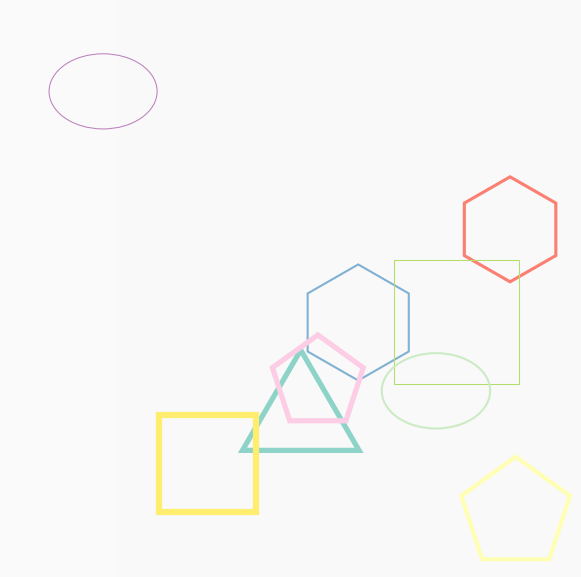[{"shape": "triangle", "thickness": 2.5, "radius": 0.58, "center": [0.517, 0.277]}, {"shape": "pentagon", "thickness": 2, "radius": 0.49, "center": [0.887, 0.11]}, {"shape": "hexagon", "thickness": 1.5, "radius": 0.45, "center": [0.878, 0.602]}, {"shape": "hexagon", "thickness": 1, "radius": 0.5, "center": [0.616, 0.441]}, {"shape": "square", "thickness": 0.5, "radius": 0.54, "center": [0.786, 0.442]}, {"shape": "pentagon", "thickness": 2.5, "radius": 0.41, "center": [0.547, 0.337]}, {"shape": "oval", "thickness": 0.5, "radius": 0.46, "center": [0.177, 0.841]}, {"shape": "oval", "thickness": 1, "radius": 0.47, "center": [0.75, 0.322]}, {"shape": "square", "thickness": 3, "radius": 0.42, "center": [0.357, 0.197]}]